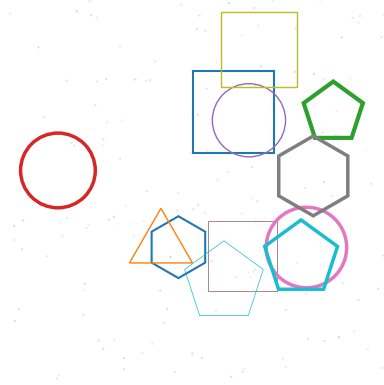[{"shape": "hexagon", "thickness": 1.5, "radius": 0.4, "center": [0.463, 0.358]}, {"shape": "square", "thickness": 1.5, "radius": 0.53, "center": [0.607, 0.709]}, {"shape": "triangle", "thickness": 1, "radius": 0.47, "center": [0.418, 0.364]}, {"shape": "pentagon", "thickness": 3, "radius": 0.4, "center": [0.866, 0.707]}, {"shape": "circle", "thickness": 2.5, "radius": 0.49, "center": [0.15, 0.557]}, {"shape": "circle", "thickness": 1, "radius": 0.48, "center": [0.647, 0.688]}, {"shape": "square", "thickness": 0.5, "radius": 0.45, "center": [0.63, 0.335]}, {"shape": "circle", "thickness": 2.5, "radius": 0.52, "center": [0.796, 0.357]}, {"shape": "hexagon", "thickness": 2.5, "radius": 0.52, "center": [0.814, 0.543]}, {"shape": "square", "thickness": 1, "radius": 0.49, "center": [0.672, 0.872]}, {"shape": "pentagon", "thickness": 2.5, "radius": 0.5, "center": [0.782, 0.329]}, {"shape": "pentagon", "thickness": 0.5, "radius": 0.54, "center": [0.582, 0.267]}]